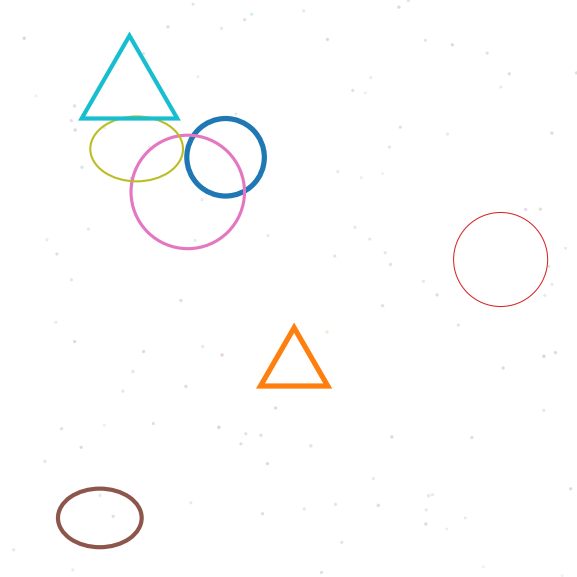[{"shape": "circle", "thickness": 2.5, "radius": 0.34, "center": [0.391, 0.727]}, {"shape": "triangle", "thickness": 2.5, "radius": 0.34, "center": [0.509, 0.364]}, {"shape": "circle", "thickness": 0.5, "radius": 0.41, "center": [0.867, 0.55]}, {"shape": "oval", "thickness": 2, "radius": 0.36, "center": [0.173, 0.102]}, {"shape": "circle", "thickness": 1.5, "radius": 0.49, "center": [0.325, 0.667]}, {"shape": "oval", "thickness": 1, "radius": 0.4, "center": [0.237, 0.741]}, {"shape": "triangle", "thickness": 2, "radius": 0.48, "center": [0.224, 0.842]}]